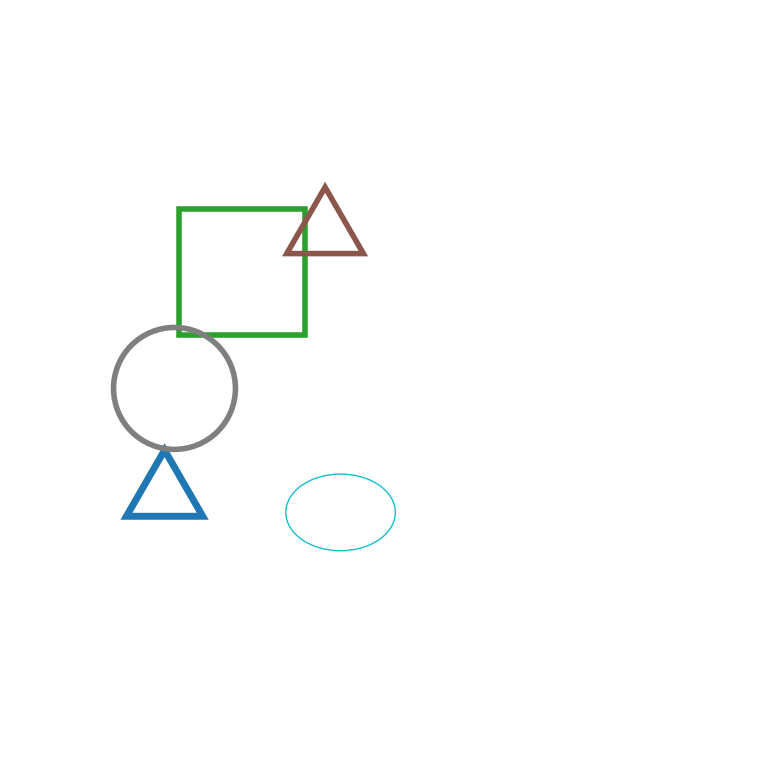[{"shape": "triangle", "thickness": 2.5, "radius": 0.29, "center": [0.214, 0.358]}, {"shape": "square", "thickness": 2, "radius": 0.41, "center": [0.314, 0.647]}, {"shape": "triangle", "thickness": 2, "radius": 0.29, "center": [0.422, 0.699]}, {"shape": "circle", "thickness": 2, "radius": 0.4, "center": [0.227, 0.496]}, {"shape": "oval", "thickness": 0.5, "radius": 0.36, "center": [0.442, 0.335]}]